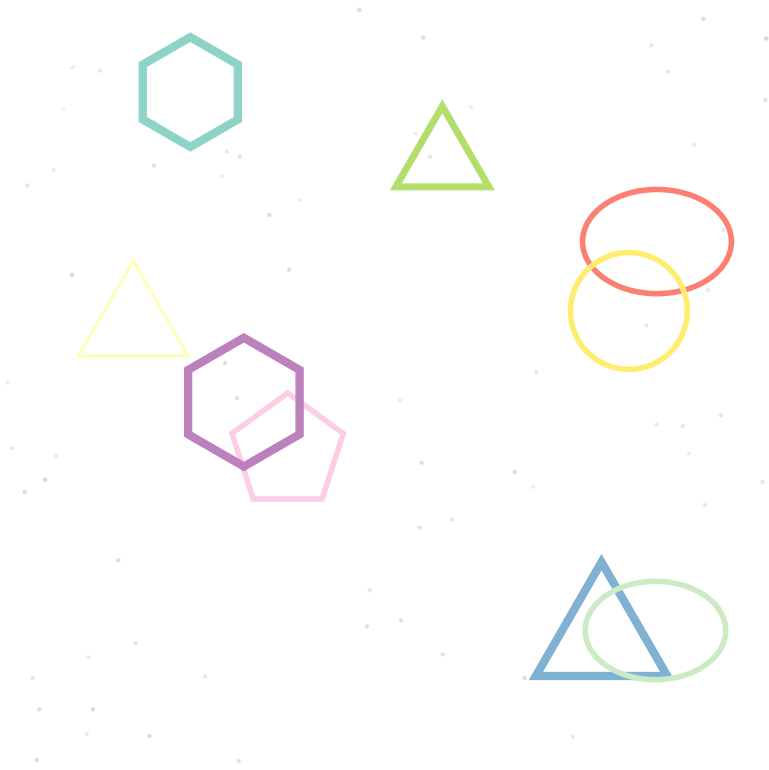[{"shape": "hexagon", "thickness": 3, "radius": 0.36, "center": [0.247, 0.88]}, {"shape": "triangle", "thickness": 1, "radius": 0.41, "center": [0.173, 0.579]}, {"shape": "oval", "thickness": 2, "radius": 0.48, "center": [0.853, 0.686]}, {"shape": "triangle", "thickness": 3, "radius": 0.49, "center": [0.781, 0.171]}, {"shape": "triangle", "thickness": 2.5, "radius": 0.35, "center": [0.574, 0.792]}, {"shape": "pentagon", "thickness": 2, "radius": 0.38, "center": [0.374, 0.414]}, {"shape": "hexagon", "thickness": 3, "radius": 0.42, "center": [0.317, 0.478]}, {"shape": "oval", "thickness": 2, "radius": 0.46, "center": [0.851, 0.181]}, {"shape": "circle", "thickness": 2, "radius": 0.38, "center": [0.817, 0.596]}]